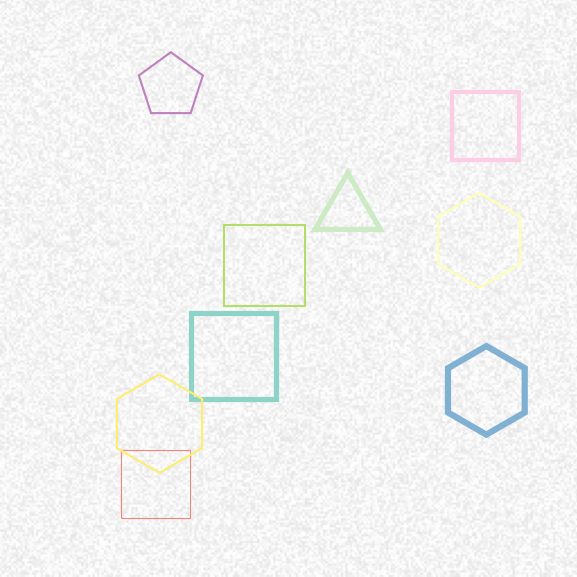[{"shape": "square", "thickness": 2.5, "radius": 0.37, "center": [0.404, 0.383]}, {"shape": "hexagon", "thickness": 1, "radius": 0.41, "center": [0.83, 0.583]}, {"shape": "square", "thickness": 0.5, "radius": 0.3, "center": [0.269, 0.161]}, {"shape": "hexagon", "thickness": 3, "radius": 0.38, "center": [0.842, 0.323]}, {"shape": "square", "thickness": 1, "radius": 0.35, "center": [0.458, 0.54]}, {"shape": "square", "thickness": 2, "radius": 0.29, "center": [0.84, 0.781]}, {"shape": "pentagon", "thickness": 1, "radius": 0.29, "center": [0.296, 0.85]}, {"shape": "triangle", "thickness": 2.5, "radius": 0.33, "center": [0.602, 0.634]}, {"shape": "hexagon", "thickness": 1, "radius": 0.43, "center": [0.276, 0.266]}]